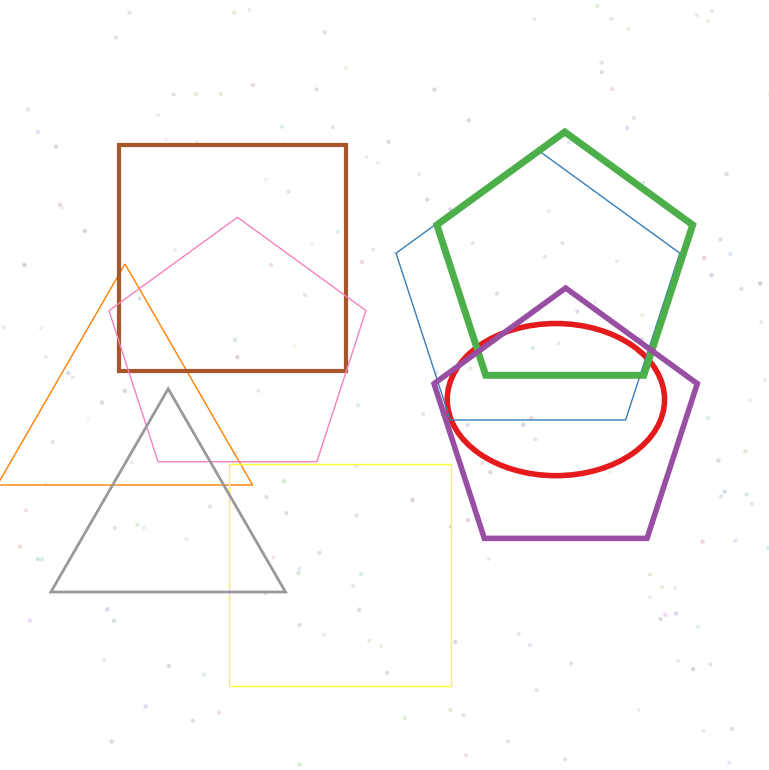[{"shape": "oval", "thickness": 2, "radius": 0.71, "center": [0.722, 0.481]}, {"shape": "pentagon", "thickness": 0.5, "radius": 0.97, "center": [0.699, 0.611]}, {"shape": "pentagon", "thickness": 2.5, "radius": 0.87, "center": [0.733, 0.654]}, {"shape": "pentagon", "thickness": 2, "radius": 0.9, "center": [0.735, 0.446]}, {"shape": "triangle", "thickness": 0.5, "radius": 0.96, "center": [0.162, 0.466]}, {"shape": "square", "thickness": 0.5, "radius": 0.72, "center": [0.441, 0.253]}, {"shape": "square", "thickness": 1.5, "radius": 0.74, "center": [0.302, 0.665]}, {"shape": "pentagon", "thickness": 0.5, "radius": 0.88, "center": [0.308, 0.542]}, {"shape": "triangle", "thickness": 1, "radius": 0.88, "center": [0.218, 0.319]}]